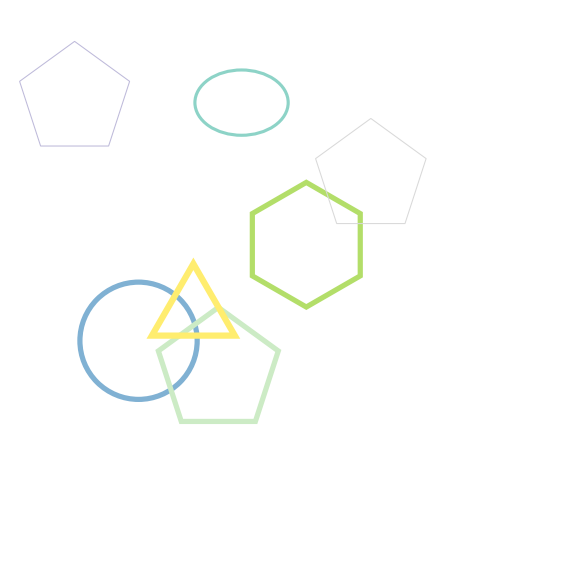[{"shape": "oval", "thickness": 1.5, "radius": 0.4, "center": [0.418, 0.821]}, {"shape": "pentagon", "thickness": 0.5, "radius": 0.5, "center": [0.129, 0.827]}, {"shape": "circle", "thickness": 2.5, "radius": 0.51, "center": [0.24, 0.409]}, {"shape": "hexagon", "thickness": 2.5, "radius": 0.54, "center": [0.53, 0.575]}, {"shape": "pentagon", "thickness": 0.5, "radius": 0.5, "center": [0.642, 0.693]}, {"shape": "pentagon", "thickness": 2.5, "radius": 0.55, "center": [0.378, 0.358]}, {"shape": "triangle", "thickness": 3, "radius": 0.41, "center": [0.335, 0.459]}]